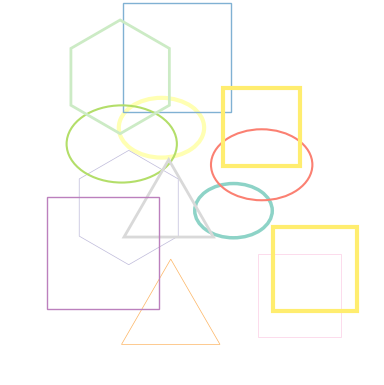[{"shape": "oval", "thickness": 2.5, "radius": 0.5, "center": [0.607, 0.453]}, {"shape": "oval", "thickness": 3, "radius": 0.55, "center": [0.419, 0.668]}, {"shape": "hexagon", "thickness": 0.5, "radius": 0.74, "center": [0.334, 0.461]}, {"shape": "oval", "thickness": 1.5, "radius": 0.66, "center": [0.68, 0.572]}, {"shape": "square", "thickness": 1, "radius": 0.7, "center": [0.46, 0.85]}, {"shape": "triangle", "thickness": 0.5, "radius": 0.74, "center": [0.443, 0.179]}, {"shape": "oval", "thickness": 1.5, "radius": 0.72, "center": [0.316, 0.626]}, {"shape": "square", "thickness": 0.5, "radius": 0.54, "center": [0.778, 0.232]}, {"shape": "triangle", "thickness": 2, "radius": 0.67, "center": [0.438, 0.451]}, {"shape": "square", "thickness": 1, "radius": 0.73, "center": [0.268, 0.343]}, {"shape": "hexagon", "thickness": 2, "radius": 0.74, "center": [0.312, 0.8]}, {"shape": "square", "thickness": 3, "radius": 0.5, "center": [0.68, 0.67]}, {"shape": "square", "thickness": 3, "radius": 0.55, "center": [0.818, 0.301]}]